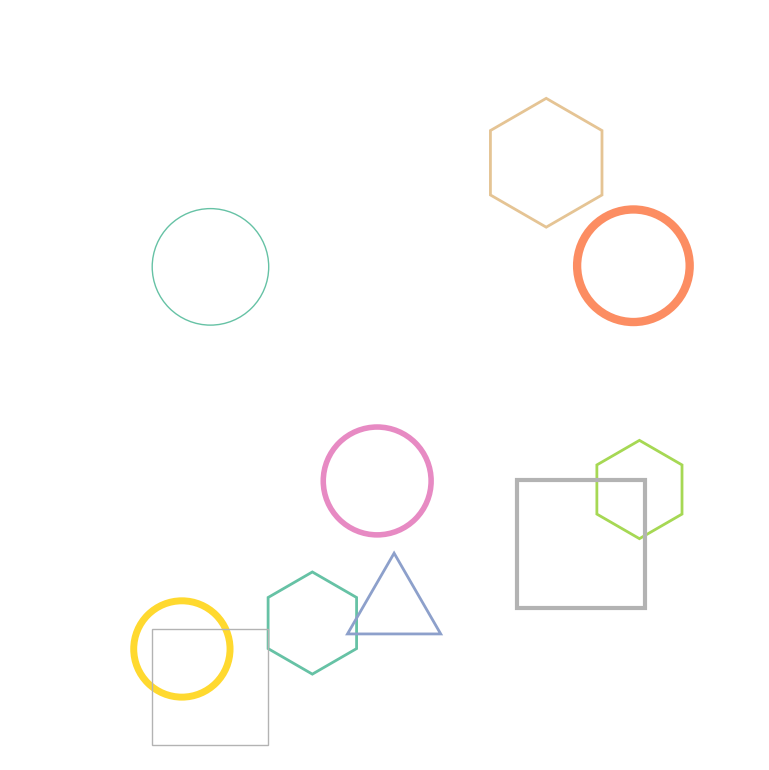[{"shape": "hexagon", "thickness": 1, "radius": 0.33, "center": [0.406, 0.191]}, {"shape": "circle", "thickness": 0.5, "radius": 0.38, "center": [0.273, 0.653]}, {"shape": "circle", "thickness": 3, "radius": 0.37, "center": [0.823, 0.655]}, {"shape": "triangle", "thickness": 1, "radius": 0.35, "center": [0.512, 0.212]}, {"shape": "circle", "thickness": 2, "radius": 0.35, "center": [0.49, 0.375]}, {"shape": "hexagon", "thickness": 1, "radius": 0.32, "center": [0.83, 0.364]}, {"shape": "circle", "thickness": 2.5, "radius": 0.31, "center": [0.236, 0.157]}, {"shape": "hexagon", "thickness": 1, "radius": 0.42, "center": [0.709, 0.789]}, {"shape": "square", "thickness": 1.5, "radius": 0.41, "center": [0.754, 0.293]}, {"shape": "square", "thickness": 0.5, "radius": 0.38, "center": [0.273, 0.108]}]